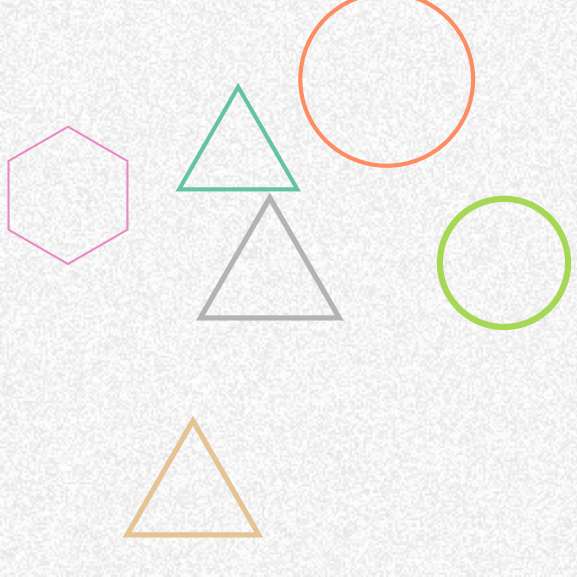[{"shape": "triangle", "thickness": 2, "radius": 0.59, "center": [0.413, 0.73]}, {"shape": "circle", "thickness": 2, "radius": 0.75, "center": [0.67, 0.862]}, {"shape": "hexagon", "thickness": 1, "radius": 0.59, "center": [0.118, 0.661]}, {"shape": "circle", "thickness": 3, "radius": 0.55, "center": [0.873, 0.544]}, {"shape": "triangle", "thickness": 2.5, "radius": 0.66, "center": [0.334, 0.139]}, {"shape": "triangle", "thickness": 2.5, "radius": 0.69, "center": [0.467, 0.518]}]